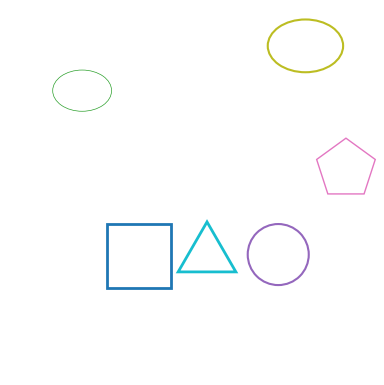[{"shape": "square", "thickness": 2, "radius": 0.41, "center": [0.361, 0.334]}, {"shape": "oval", "thickness": 0.5, "radius": 0.38, "center": [0.213, 0.765]}, {"shape": "circle", "thickness": 1.5, "radius": 0.4, "center": [0.723, 0.339]}, {"shape": "pentagon", "thickness": 1, "radius": 0.4, "center": [0.899, 0.561]}, {"shape": "oval", "thickness": 1.5, "radius": 0.49, "center": [0.793, 0.881]}, {"shape": "triangle", "thickness": 2, "radius": 0.43, "center": [0.538, 0.337]}]